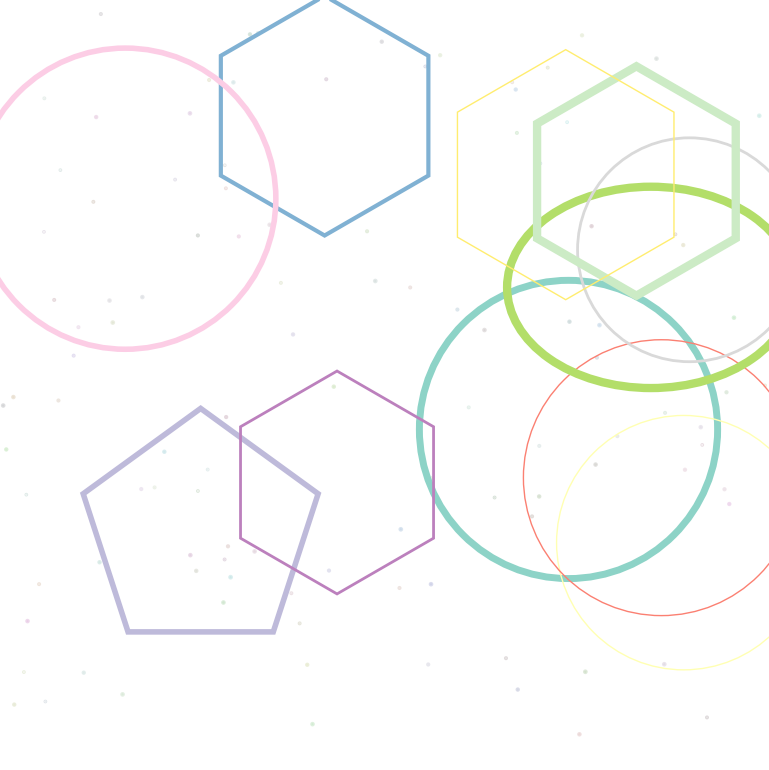[{"shape": "circle", "thickness": 2.5, "radius": 0.97, "center": [0.738, 0.442]}, {"shape": "circle", "thickness": 0.5, "radius": 0.83, "center": [0.888, 0.295]}, {"shape": "pentagon", "thickness": 2, "radius": 0.8, "center": [0.261, 0.309]}, {"shape": "circle", "thickness": 0.5, "radius": 0.9, "center": [0.859, 0.38]}, {"shape": "hexagon", "thickness": 1.5, "radius": 0.78, "center": [0.422, 0.85]}, {"shape": "oval", "thickness": 3, "radius": 0.93, "center": [0.845, 0.627]}, {"shape": "circle", "thickness": 2, "radius": 0.98, "center": [0.163, 0.742]}, {"shape": "circle", "thickness": 1, "radius": 0.73, "center": [0.895, 0.676]}, {"shape": "hexagon", "thickness": 1, "radius": 0.72, "center": [0.438, 0.373]}, {"shape": "hexagon", "thickness": 3, "radius": 0.74, "center": [0.827, 0.765]}, {"shape": "hexagon", "thickness": 0.5, "radius": 0.81, "center": [0.735, 0.773]}]